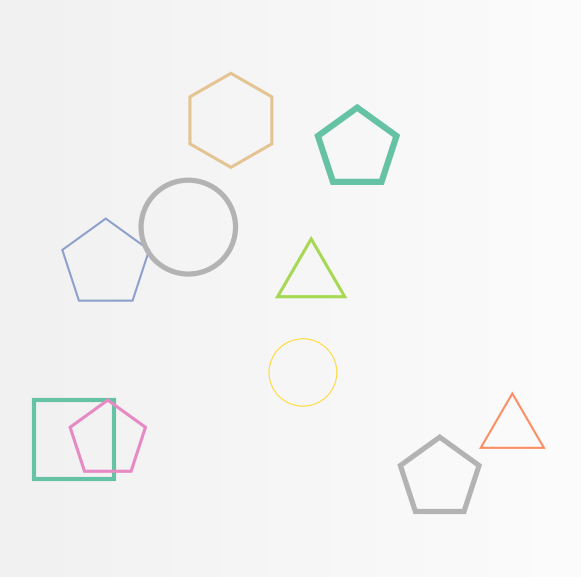[{"shape": "pentagon", "thickness": 3, "radius": 0.36, "center": [0.615, 0.742]}, {"shape": "square", "thickness": 2, "radius": 0.34, "center": [0.127, 0.238]}, {"shape": "triangle", "thickness": 1, "radius": 0.31, "center": [0.881, 0.255]}, {"shape": "pentagon", "thickness": 1, "radius": 0.39, "center": [0.182, 0.542]}, {"shape": "pentagon", "thickness": 1.5, "radius": 0.34, "center": [0.185, 0.238]}, {"shape": "triangle", "thickness": 1.5, "radius": 0.33, "center": [0.535, 0.519]}, {"shape": "circle", "thickness": 0.5, "radius": 0.29, "center": [0.521, 0.354]}, {"shape": "hexagon", "thickness": 1.5, "radius": 0.41, "center": [0.397, 0.791]}, {"shape": "circle", "thickness": 2.5, "radius": 0.41, "center": [0.324, 0.606]}, {"shape": "pentagon", "thickness": 2.5, "radius": 0.36, "center": [0.756, 0.171]}]